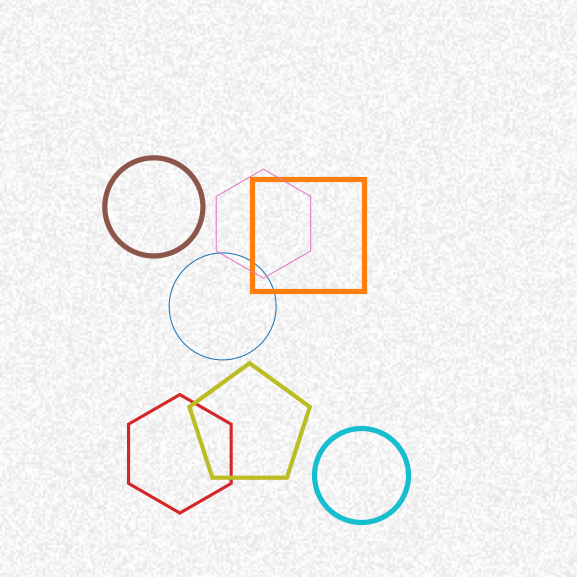[{"shape": "circle", "thickness": 0.5, "radius": 0.46, "center": [0.386, 0.469]}, {"shape": "square", "thickness": 2.5, "radius": 0.48, "center": [0.533, 0.592]}, {"shape": "hexagon", "thickness": 1.5, "radius": 0.51, "center": [0.311, 0.213]}, {"shape": "circle", "thickness": 2.5, "radius": 0.42, "center": [0.266, 0.641]}, {"shape": "hexagon", "thickness": 0.5, "radius": 0.47, "center": [0.456, 0.612]}, {"shape": "pentagon", "thickness": 2, "radius": 0.55, "center": [0.432, 0.261]}, {"shape": "circle", "thickness": 2.5, "radius": 0.41, "center": [0.626, 0.176]}]